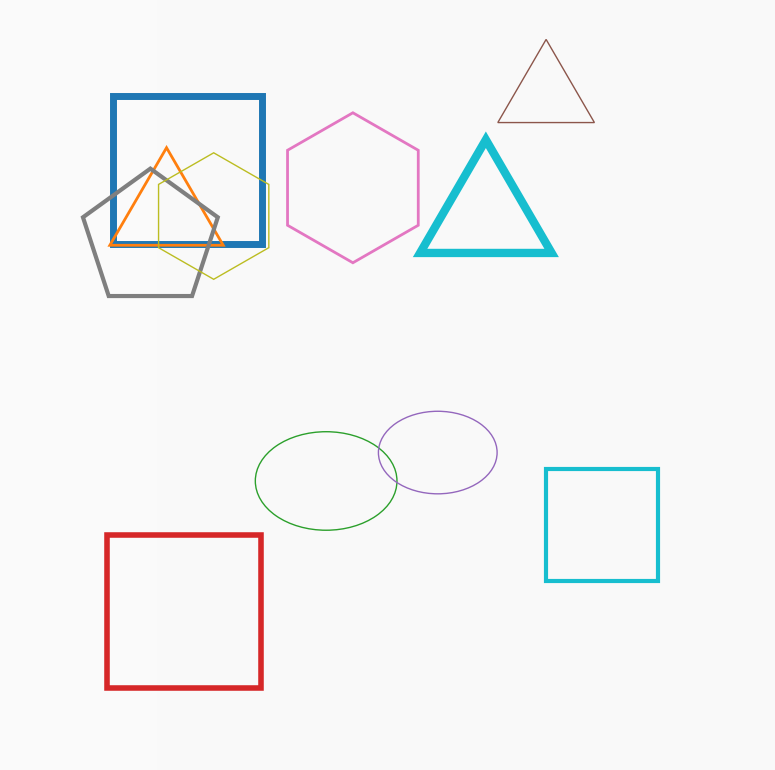[{"shape": "square", "thickness": 2.5, "radius": 0.48, "center": [0.242, 0.779]}, {"shape": "triangle", "thickness": 1, "radius": 0.42, "center": [0.215, 0.724]}, {"shape": "oval", "thickness": 0.5, "radius": 0.46, "center": [0.421, 0.375]}, {"shape": "square", "thickness": 2, "radius": 0.5, "center": [0.237, 0.206]}, {"shape": "oval", "thickness": 0.5, "radius": 0.38, "center": [0.565, 0.412]}, {"shape": "triangle", "thickness": 0.5, "radius": 0.36, "center": [0.705, 0.877]}, {"shape": "hexagon", "thickness": 1, "radius": 0.49, "center": [0.455, 0.756]}, {"shape": "pentagon", "thickness": 1.5, "radius": 0.46, "center": [0.194, 0.69]}, {"shape": "hexagon", "thickness": 0.5, "radius": 0.41, "center": [0.276, 0.719]}, {"shape": "square", "thickness": 1.5, "radius": 0.36, "center": [0.777, 0.318]}, {"shape": "triangle", "thickness": 3, "radius": 0.49, "center": [0.627, 0.72]}]